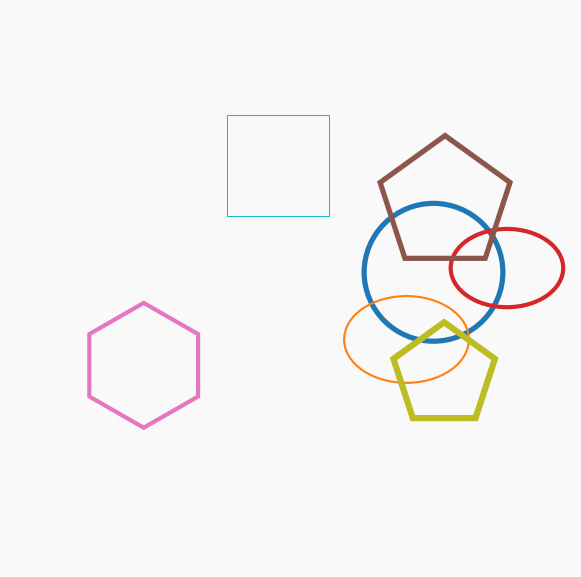[{"shape": "circle", "thickness": 2.5, "radius": 0.6, "center": [0.746, 0.528]}, {"shape": "oval", "thickness": 1, "radius": 0.54, "center": [0.699, 0.411]}, {"shape": "oval", "thickness": 2, "radius": 0.48, "center": [0.872, 0.535]}, {"shape": "pentagon", "thickness": 2.5, "radius": 0.59, "center": [0.766, 0.647]}, {"shape": "hexagon", "thickness": 2, "radius": 0.54, "center": [0.247, 0.367]}, {"shape": "pentagon", "thickness": 3, "radius": 0.46, "center": [0.764, 0.349]}, {"shape": "square", "thickness": 0.5, "radius": 0.44, "center": [0.478, 0.712]}]